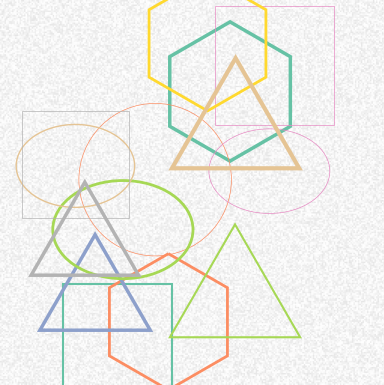[{"shape": "square", "thickness": 1.5, "radius": 0.71, "center": [0.305, 0.121]}, {"shape": "hexagon", "thickness": 2.5, "radius": 0.9, "center": [0.598, 0.762]}, {"shape": "hexagon", "thickness": 2, "radius": 0.88, "center": [0.437, 0.164]}, {"shape": "circle", "thickness": 0.5, "radius": 0.99, "center": [0.403, 0.533]}, {"shape": "triangle", "thickness": 2.5, "radius": 0.83, "center": [0.247, 0.225]}, {"shape": "square", "thickness": 0.5, "radius": 0.77, "center": [0.713, 0.83]}, {"shape": "oval", "thickness": 0.5, "radius": 0.78, "center": [0.7, 0.555]}, {"shape": "oval", "thickness": 2, "radius": 0.91, "center": [0.319, 0.404]}, {"shape": "triangle", "thickness": 1.5, "radius": 0.98, "center": [0.61, 0.222]}, {"shape": "hexagon", "thickness": 2, "radius": 0.88, "center": [0.539, 0.887]}, {"shape": "oval", "thickness": 1, "radius": 0.77, "center": [0.196, 0.569]}, {"shape": "triangle", "thickness": 3, "radius": 0.95, "center": [0.612, 0.658]}, {"shape": "triangle", "thickness": 2.5, "radius": 0.81, "center": [0.22, 0.366]}, {"shape": "square", "thickness": 0.5, "radius": 0.7, "center": [0.196, 0.573]}]